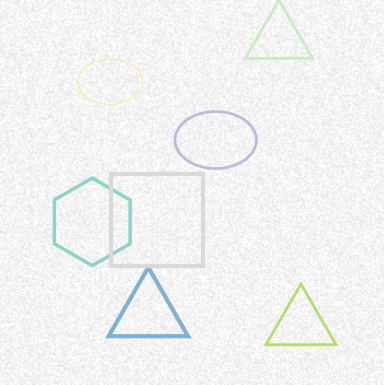[{"shape": "hexagon", "thickness": 2.5, "radius": 0.57, "center": [0.24, 0.424]}, {"shape": "oval", "thickness": 2, "radius": 0.53, "center": [0.56, 0.636]}, {"shape": "triangle", "thickness": 3, "radius": 0.6, "center": [0.385, 0.186]}, {"shape": "triangle", "thickness": 2, "radius": 0.53, "center": [0.782, 0.157]}, {"shape": "square", "thickness": 3, "radius": 0.6, "center": [0.408, 0.429]}, {"shape": "triangle", "thickness": 2, "radius": 0.5, "center": [0.725, 0.899]}, {"shape": "oval", "thickness": 0.5, "radius": 0.42, "center": [0.287, 0.788]}]